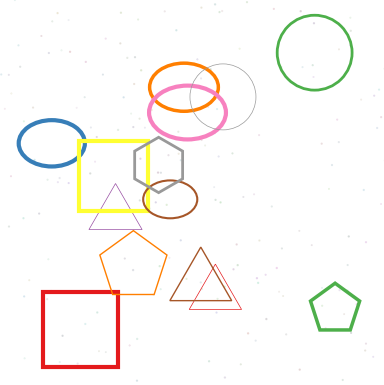[{"shape": "square", "thickness": 3, "radius": 0.49, "center": [0.21, 0.144]}, {"shape": "triangle", "thickness": 0.5, "radius": 0.39, "center": [0.559, 0.235]}, {"shape": "oval", "thickness": 3, "radius": 0.43, "center": [0.135, 0.628]}, {"shape": "pentagon", "thickness": 2.5, "radius": 0.34, "center": [0.87, 0.197]}, {"shape": "circle", "thickness": 2, "radius": 0.49, "center": [0.817, 0.863]}, {"shape": "triangle", "thickness": 0.5, "radius": 0.4, "center": [0.3, 0.444]}, {"shape": "oval", "thickness": 2.5, "radius": 0.45, "center": [0.478, 0.773]}, {"shape": "pentagon", "thickness": 1, "radius": 0.46, "center": [0.346, 0.309]}, {"shape": "square", "thickness": 3, "radius": 0.45, "center": [0.295, 0.542]}, {"shape": "oval", "thickness": 1.5, "radius": 0.35, "center": [0.442, 0.482]}, {"shape": "triangle", "thickness": 1, "radius": 0.46, "center": [0.522, 0.265]}, {"shape": "oval", "thickness": 3, "radius": 0.5, "center": [0.487, 0.708]}, {"shape": "hexagon", "thickness": 2, "radius": 0.36, "center": [0.412, 0.572]}, {"shape": "circle", "thickness": 0.5, "radius": 0.43, "center": [0.579, 0.748]}]